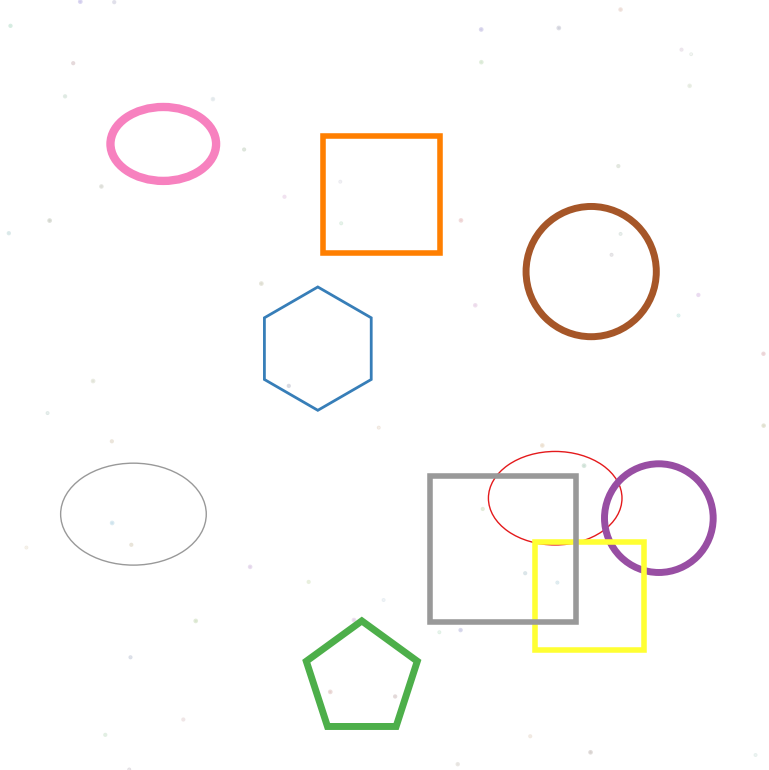[{"shape": "oval", "thickness": 0.5, "radius": 0.43, "center": [0.721, 0.353]}, {"shape": "hexagon", "thickness": 1, "radius": 0.4, "center": [0.413, 0.547]}, {"shape": "pentagon", "thickness": 2.5, "radius": 0.38, "center": [0.47, 0.118]}, {"shape": "circle", "thickness": 2.5, "radius": 0.35, "center": [0.856, 0.327]}, {"shape": "square", "thickness": 2, "radius": 0.38, "center": [0.496, 0.747]}, {"shape": "square", "thickness": 2, "radius": 0.35, "center": [0.766, 0.226]}, {"shape": "circle", "thickness": 2.5, "radius": 0.42, "center": [0.768, 0.647]}, {"shape": "oval", "thickness": 3, "radius": 0.34, "center": [0.212, 0.813]}, {"shape": "square", "thickness": 2, "radius": 0.48, "center": [0.653, 0.287]}, {"shape": "oval", "thickness": 0.5, "radius": 0.47, "center": [0.173, 0.332]}]